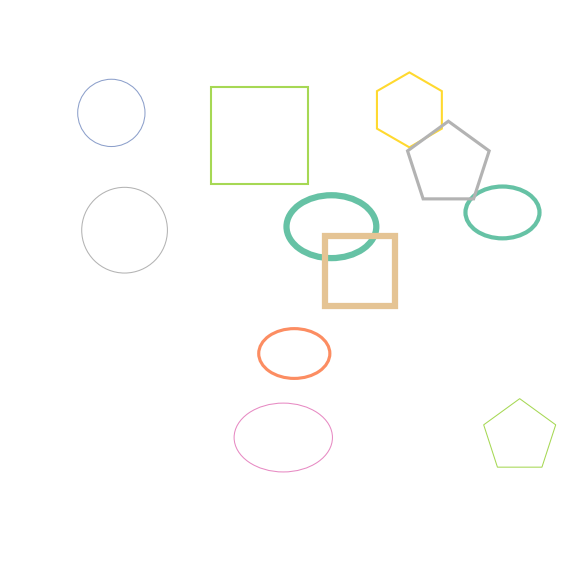[{"shape": "oval", "thickness": 2, "radius": 0.32, "center": [0.87, 0.631]}, {"shape": "oval", "thickness": 3, "radius": 0.39, "center": [0.574, 0.607]}, {"shape": "oval", "thickness": 1.5, "radius": 0.31, "center": [0.51, 0.387]}, {"shape": "circle", "thickness": 0.5, "radius": 0.29, "center": [0.193, 0.804]}, {"shape": "oval", "thickness": 0.5, "radius": 0.43, "center": [0.491, 0.242]}, {"shape": "pentagon", "thickness": 0.5, "radius": 0.33, "center": [0.9, 0.243]}, {"shape": "square", "thickness": 1, "radius": 0.42, "center": [0.45, 0.765]}, {"shape": "hexagon", "thickness": 1, "radius": 0.32, "center": [0.709, 0.809]}, {"shape": "square", "thickness": 3, "radius": 0.3, "center": [0.623, 0.53]}, {"shape": "pentagon", "thickness": 1.5, "radius": 0.37, "center": [0.776, 0.715]}, {"shape": "circle", "thickness": 0.5, "radius": 0.37, "center": [0.216, 0.601]}]